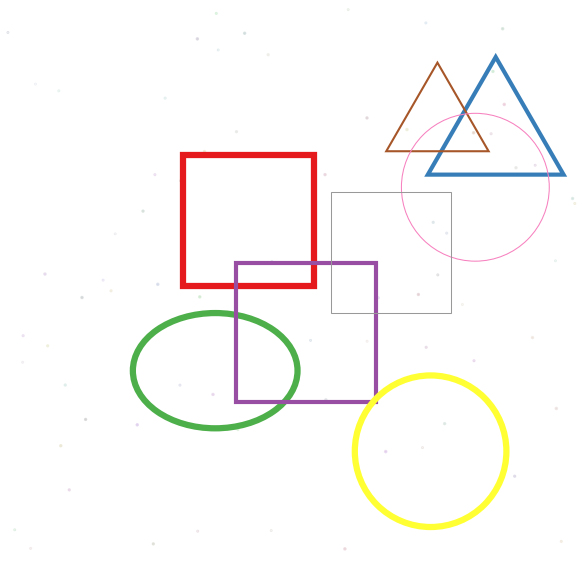[{"shape": "square", "thickness": 3, "radius": 0.57, "center": [0.43, 0.617]}, {"shape": "triangle", "thickness": 2, "radius": 0.68, "center": [0.858, 0.765]}, {"shape": "oval", "thickness": 3, "radius": 0.71, "center": [0.373, 0.357]}, {"shape": "square", "thickness": 2, "radius": 0.6, "center": [0.53, 0.423]}, {"shape": "circle", "thickness": 3, "radius": 0.66, "center": [0.746, 0.218]}, {"shape": "triangle", "thickness": 1, "radius": 0.51, "center": [0.757, 0.788]}, {"shape": "circle", "thickness": 0.5, "radius": 0.64, "center": [0.823, 0.675]}, {"shape": "square", "thickness": 0.5, "radius": 0.52, "center": [0.677, 0.562]}]